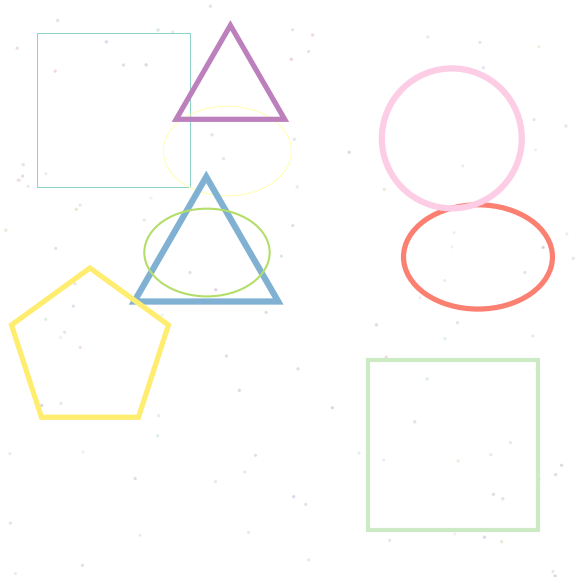[{"shape": "square", "thickness": 0.5, "radius": 0.66, "center": [0.197, 0.809]}, {"shape": "oval", "thickness": 0.5, "radius": 0.55, "center": [0.394, 0.738]}, {"shape": "oval", "thickness": 2.5, "radius": 0.64, "center": [0.828, 0.554]}, {"shape": "triangle", "thickness": 3, "radius": 0.72, "center": [0.357, 0.549]}, {"shape": "oval", "thickness": 1, "radius": 0.54, "center": [0.358, 0.562]}, {"shape": "circle", "thickness": 3, "radius": 0.61, "center": [0.782, 0.76]}, {"shape": "triangle", "thickness": 2.5, "radius": 0.54, "center": [0.399, 0.847]}, {"shape": "square", "thickness": 2, "radius": 0.74, "center": [0.784, 0.229]}, {"shape": "pentagon", "thickness": 2.5, "radius": 0.71, "center": [0.156, 0.392]}]